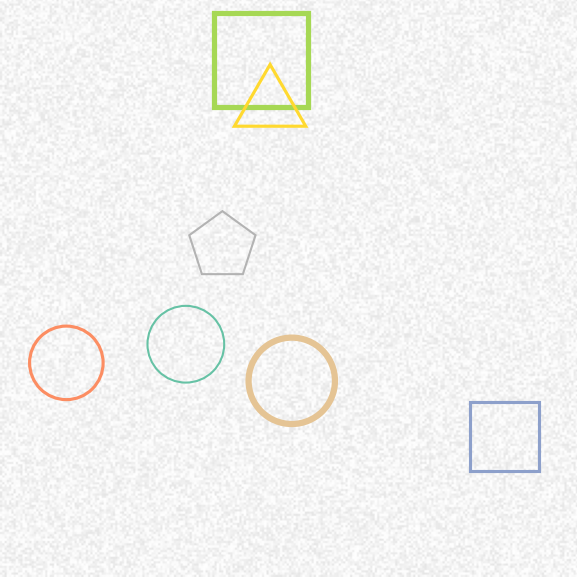[{"shape": "circle", "thickness": 1, "radius": 0.33, "center": [0.322, 0.403]}, {"shape": "circle", "thickness": 1.5, "radius": 0.32, "center": [0.115, 0.371]}, {"shape": "square", "thickness": 1.5, "radius": 0.3, "center": [0.874, 0.244]}, {"shape": "square", "thickness": 2.5, "radius": 0.41, "center": [0.452, 0.896]}, {"shape": "triangle", "thickness": 1.5, "radius": 0.36, "center": [0.468, 0.816]}, {"shape": "circle", "thickness": 3, "radius": 0.37, "center": [0.505, 0.34]}, {"shape": "pentagon", "thickness": 1, "radius": 0.3, "center": [0.385, 0.573]}]